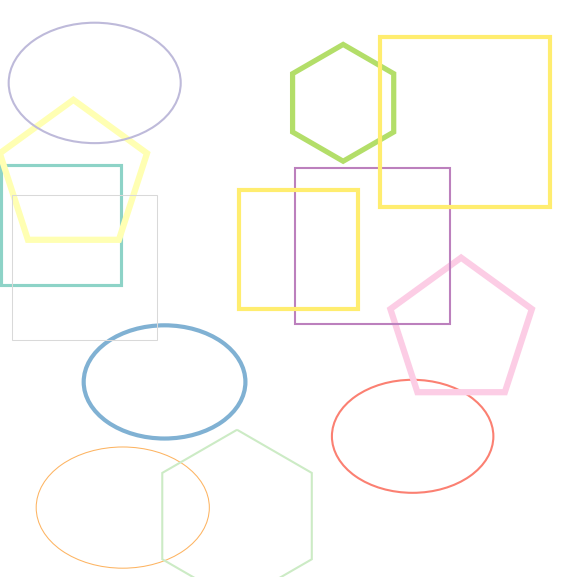[{"shape": "square", "thickness": 1.5, "radius": 0.52, "center": [0.105, 0.609]}, {"shape": "pentagon", "thickness": 3, "radius": 0.67, "center": [0.127, 0.692]}, {"shape": "oval", "thickness": 1, "radius": 0.74, "center": [0.164, 0.856]}, {"shape": "oval", "thickness": 1, "radius": 0.7, "center": [0.715, 0.244]}, {"shape": "oval", "thickness": 2, "radius": 0.7, "center": [0.285, 0.338]}, {"shape": "oval", "thickness": 0.5, "radius": 0.75, "center": [0.213, 0.12]}, {"shape": "hexagon", "thickness": 2.5, "radius": 0.51, "center": [0.594, 0.821]}, {"shape": "pentagon", "thickness": 3, "radius": 0.64, "center": [0.798, 0.424]}, {"shape": "square", "thickness": 0.5, "radius": 0.63, "center": [0.147, 0.536]}, {"shape": "square", "thickness": 1, "radius": 0.67, "center": [0.645, 0.573]}, {"shape": "hexagon", "thickness": 1, "radius": 0.75, "center": [0.41, 0.105]}, {"shape": "square", "thickness": 2, "radius": 0.73, "center": [0.805, 0.788]}, {"shape": "square", "thickness": 2, "radius": 0.52, "center": [0.517, 0.567]}]